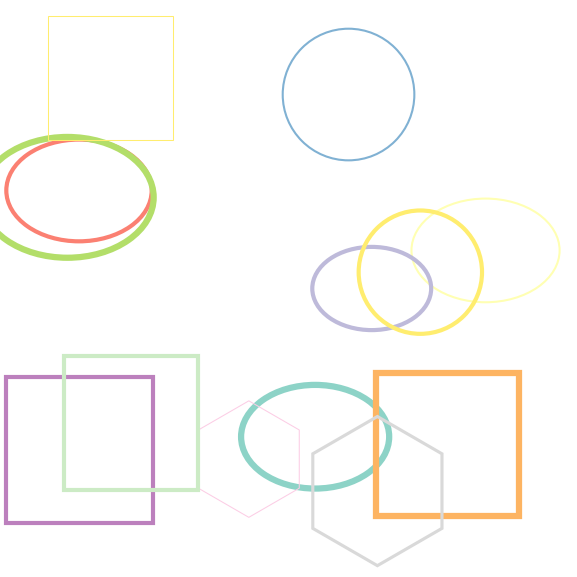[{"shape": "oval", "thickness": 3, "radius": 0.64, "center": [0.546, 0.243]}, {"shape": "oval", "thickness": 1, "radius": 0.64, "center": [0.841, 0.566]}, {"shape": "oval", "thickness": 2, "radius": 0.51, "center": [0.644, 0.5]}, {"shape": "oval", "thickness": 2, "radius": 0.63, "center": [0.137, 0.669]}, {"shape": "circle", "thickness": 1, "radius": 0.57, "center": [0.604, 0.835]}, {"shape": "square", "thickness": 3, "radius": 0.62, "center": [0.775, 0.229]}, {"shape": "oval", "thickness": 3, "radius": 0.75, "center": [0.117, 0.657]}, {"shape": "hexagon", "thickness": 0.5, "radius": 0.5, "center": [0.431, 0.204]}, {"shape": "hexagon", "thickness": 1.5, "radius": 0.65, "center": [0.653, 0.149]}, {"shape": "square", "thickness": 2, "radius": 0.63, "center": [0.138, 0.22]}, {"shape": "square", "thickness": 2, "radius": 0.58, "center": [0.227, 0.267]}, {"shape": "square", "thickness": 0.5, "radius": 0.54, "center": [0.192, 0.864]}, {"shape": "circle", "thickness": 2, "radius": 0.53, "center": [0.728, 0.528]}]